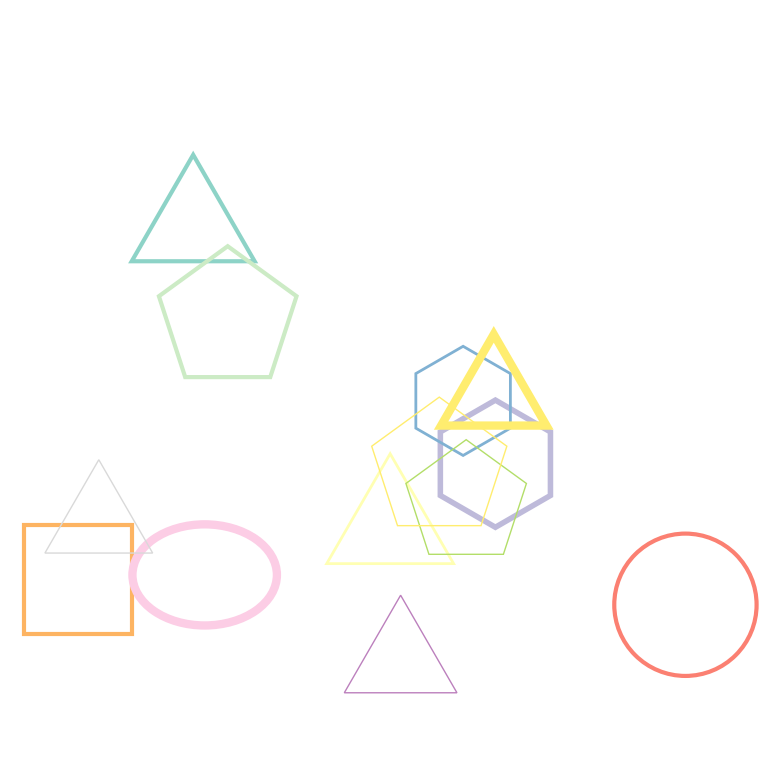[{"shape": "triangle", "thickness": 1.5, "radius": 0.46, "center": [0.251, 0.707]}, {"shape": "triangle", "thickness": 1, "radius": 0.48, "center": [0.507, 0.316]}, {"shape": "hexagon", "thickness": 2, "radius": 0.41, "center": [0.643, 0.398]}, {"shape": "circle", "thickness": 1.5, "radius": 0.46, "center": [0.89, 0.215]}, {"shape": "hexagon", "thickness": 1, "radius": 0.35, "center": [0.601, 0.479]}, {"shape": "square", "thickness": 1.5, "radius": 0.35, "center": [0.101, 0.247]}, {"shape": "pentagon", "thickness": 0.5, "radius": 0.41, "center": [0.605, 0.347]}, {"shape": "oval", "thickness": 3, "radius": 0.47, "center": [0.266, 0.253]}, {"shape": "triangle", "thickness": 0.5, "radius": 0.4, "center": [0.128, 0.322]}, {"shape": "triangle", "thickness": 0.5, "radius": 0.42, "center": [0.52, 0.143]}, {"shape": "pentagon", "thickness": 1.5, "radius": 0.47, "center": [0.296, 0.586]}, {"shape": "triangle", "thickness": 3, "radius": 0.39, "center": [0.641, 0.487]}, {"shape": "pentagon", "thickness": 0.5, "radius": 0.46, "center": [0.57, 0.392]}]